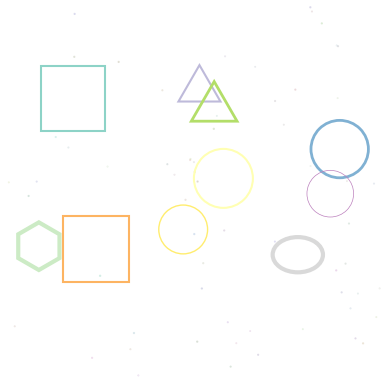[{"shape": "square", "thickness": 1.5, "radius": 0.42, "center": [0.189, 0.744]}, {"shape": "circle", "thickness": 1.5, "radius": 0.38, "center": [0.58, 0.537]}, {"shape": "triangle", "thickness": 1.5, "radius": 0.32, "center": [0.518, 0.768]}, {"shape": "circle", "thickness": 2, "radius": 0.37, "center": [0.882, 0.613]}, {"shape": "square", "thickness": 1.5, "radius": 0.43, "center": [0.25, 0.353]}, {"shape": "triangle", "thickness": 2, "radius": 0.34, "center": [0.556, 0.719]}, {"shape": "oval", "thickness": 3, "radius": 0.33, "center": [0.774, 0.338]}, {"shape": "circle", "thickness": 0.5, "radius": 0.3, "center": [0.858, 0.497]}, {"shape": "hexagon", "thickness": 3, "radius": 0.31, "center": [0.101, 0.361]}, {"shape": "circle", "thickness": 1, "radius": 0.32, "center": [0.476, 0.404]}]